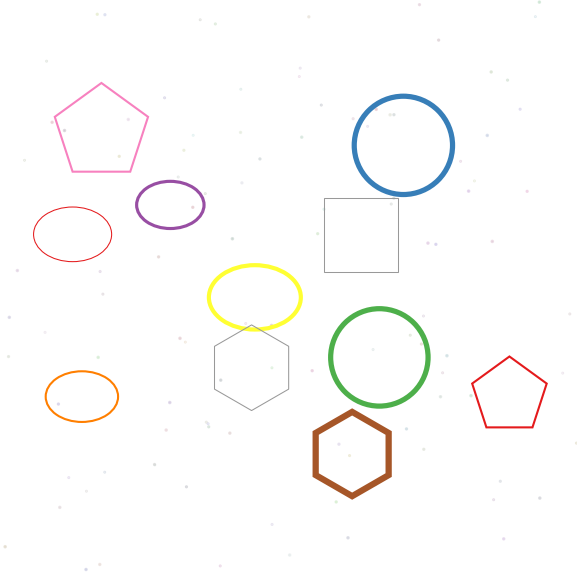[{"shape": "pentagon", "thickness": 1, "radius": 0.34, "center": [0.882, 0.314]}, {"shape": "oval", "thickness": 0.5, "radius": 0.34, "center": [0.126, 0.593]}, {"shape": "circle", "thickness": 2.5, "radius": 0.43, "center": [0.699, 0.747]}, {"shape": "circle", "thickness": 2.5, "radius": 0.42, "center": [0.657, 0.38]}, {"shape": "oval", "thickness": 1.5, "radius": 0.29, "center": [0.295, 0.644]}, {"shape": "oval", "thickness": 1, "radius": 0.31, "center": [0.142, 0.312]}, {"shape": "oval", "thickness": 2, "radius": 0.4, "center": [0.441, 0.484]}, {"shape": "hexagon", "thickness": 3, "radius": 0.36, "center": [0.61, 0.213]}, {"shape": "pentagon", "thickness": 1, "radius": 0.42, "center": [0.176, 0.771]}, {"shape": "square", "thickness": 0.5, "radius": 0.32, "center": [0.624, 0.592]}, {"shape": "hexagon", "thickness": 0.5, "radius": 0.37, "center": [0.436, 0.362]}]